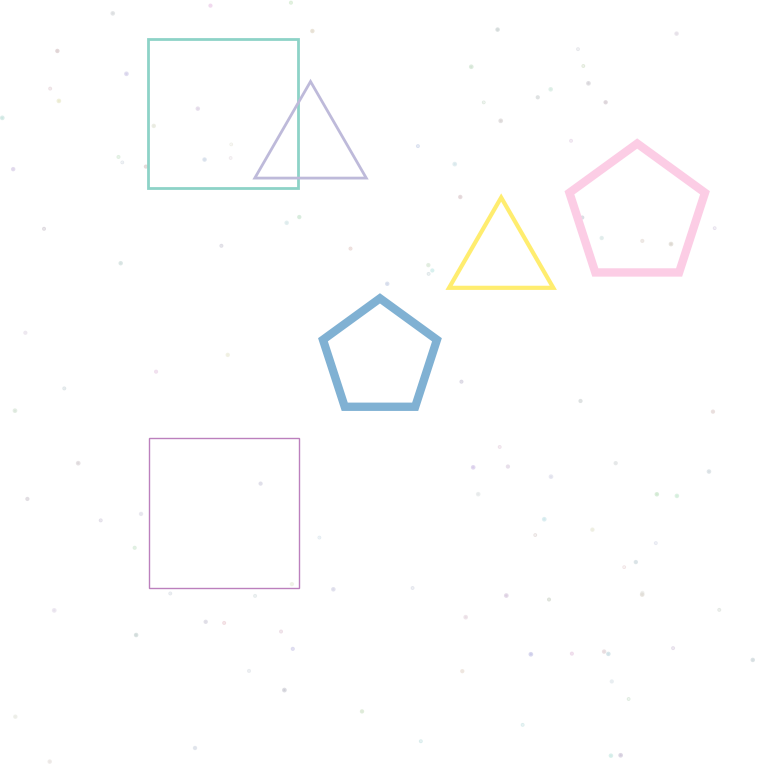[{"shape": "square", "thickness": 1, "radius": 0.49, "center": [0.29, 0.852]}, {"shape": "triangle", "thickness": 1, "radius": 0.42, "center": [0.403, 0.811]}, {"shape": "pentagon", "thickness": 3, "radius": 0.39, "center": [0.493, 0.535]}, {"shape": "pentagon", "thickness": 3, "radius": 0.46, "center": [0.828, 0.721]}, {"shape": "square", "thickness": 0.5, "radius": 0.49, "center": [0.29, 0.333]}, {"shape": "triangle", "thickness": 1.5, "radius": 0.39, "center": [0.651, 0.665]}]